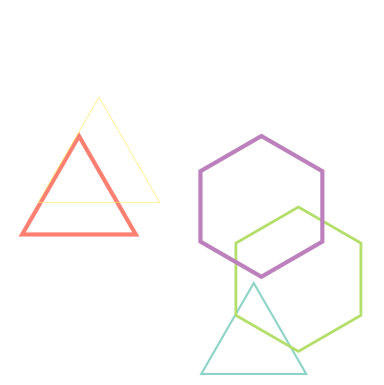[{"shape": "triangle", "thickness": 1.5, "radius": 0.79, "center": [0.659, 0.107]}, {"shape": "triangle", "thickness": 3, "radius": 0.85, "center": [0.205, 0.476]}, {"shape": "hexagon", "thickness": 2, "radius": 0.94, "center": [0.775, 0.275]}, {"shape": "hexagon", "thickness": 3, "radius": 0.91, "center": [0.679, 0.464]}, {"shape": "triangle", "thickness": 0.5, "radius": 0.91, "center": [0.257, 0.565]}]